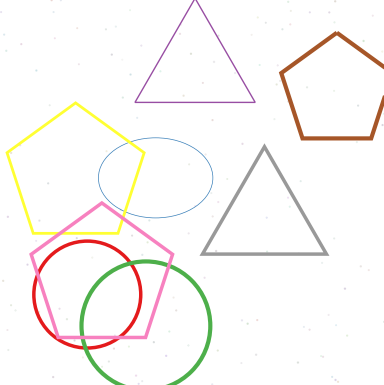[{"shape": "circle", "thickness": 2.5, "radius": 0.69, "center": [0.227, 0.235]}, {"shape": "oval", "thickness": 0.5, "radius": 0.74, "center": [0.404, 0.538]}, {"shape": "circle", "thickness": 3, "radius": 0.84, "center": [0.379, 0.154]}, {"shape": "triangle", "thickness": 1, "radius": 0.9, "center": [0.507, 0.824]}, {"shape": "pentagon", "thickness": 2, "radius": 0.94, "center": [0.196, 0.545]}, {"shape": "pentagon", "thickness": 3, "radius": 0.76, "center": [0.875, 0.763]}, {"shape": "pentagon", "thickness": 2.5, "radius": 0.97, "center": [0.265, 0.28]}, {"shape": "triangle", "thickness": 2.5, "radius": 0.93, "center": [0.687, 0.433]}]